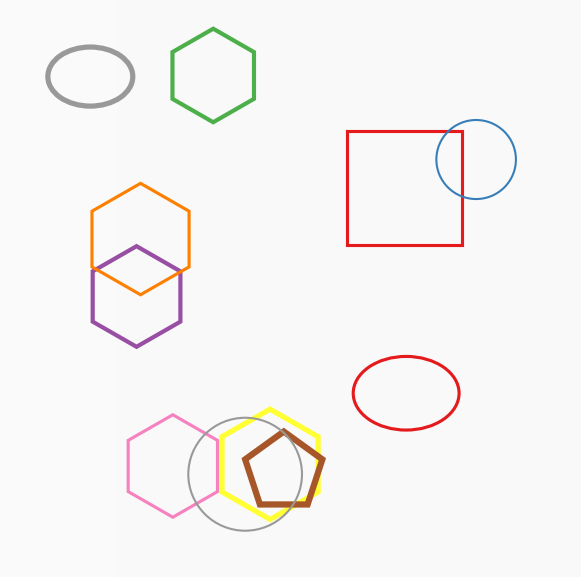[{"shape": "square", "thickness": 1.5, "radius": 0.49, "center": [0.695, 0.674]}, {"shape": "oval", "thickness": 1.5, "radius": 0.46, "center": [0.699, 0.318]}, {"shape": "circle", "thickness": 1, "radius": 0.34, "center": [0.819, 0.723]}, {"shape": "hexagon", "thickness": 2, "radius": 0.4, "center": [0.367, 0.868]}, {"shape": "hexagon", "thickness": 2, "radius": 0.44, "center": [0.235, 0.486]}, {"shape": "hexagon", "thickness": 1.5, "radius": 0.48, "center": [0.242, 0.585]}, {"shape": "hexagon", "thickness": 2.5, "radius": 0.48, "center": [0.465, 0.195]}, {"shape": "pentagon", "thickness": 3, "radius": 0.35, "center": [0.488, 0.182]}, {"shape": "hexagon", "thickness": 1.5, "radius": 0.44, "center": [0.297, 0.192]}, {"shape": "circle", "thickness": 1, "radius": 0.49, "center": [0.422, 0.178]}, {"shape": "oval", "thickness": 2.5, "radius": 0.37, "center": [0.155, 0.867]}]